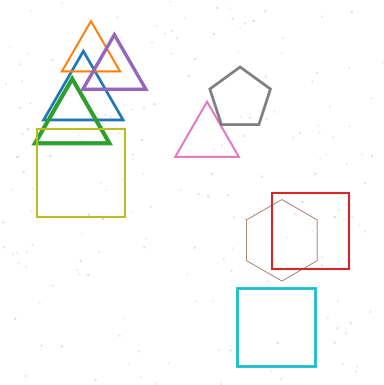[{"shape": "triangle", "thickness": 2, "radius": 0.6, "center": [0.217, 0.748]}, {"shape": "triangle", "thickness": 1.5, "radius": 0.44, "center": [0.236, 0.858]}, {"shape": "triangle", "thickness": 3, "radius": 0.56, "center": [0.188, 0.684]}, {"shape": "square", "thickness": 1.5, "radius": 0.5, "center": [0.807, 0.4]}, {"shape": "triangle", "thickness": 2.5, "radius": 0.47, "center": [0.297, 0.815]}, {"shape": "hexagon", "thickness": 0.5, "radius": 0.53, "center": [0.732, 0.376]}, {"shape": "triangle", "thickness": 1.5, "radius": 0.48, "center": [0.538, 0.64]}, {"shape": "pentagon", "thickness": 2, "radius": 0.41, "center": [0.624, 0.743]}, {"shape": "square", "thickness": 1.5, "radius": 0.57, "center": [0.212, 0.55]}, {"shape": "square", "thickness": 2, "radius": 0.51, "center": [0.717, 0.15]}]